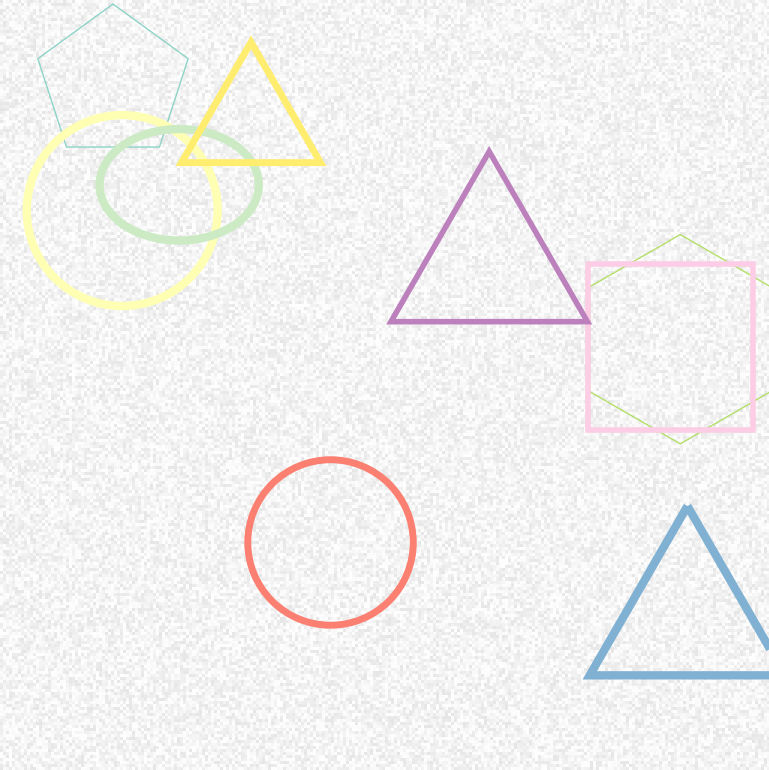[{"shape": "pentagon", "thickness": 0.5, "radius": 0.51, "center": [0.147, 0.892]}, {"shape": "circle", "thickness": 3, "radius": 0.62, "center": [0.159, 0.727]}, {"shape": "circle", "thickness": 2.5, "radius": 0.54, "center": [0.429, 0.295]}, {"shape": "triangle", "thickness": 3, "radius": 0.73, "center": [0.893, 0.196]}, {"shape": "hexagon", "thickness": 0.5, "radius": 0.68, "center": [0.883, 0.559]}, {"shape": "square", "thickness": 2, "radius": 0.54, "center": [0.871, 0.549]}, {"shape": "triangle", "thickness": 2, "radius": 0.74, "center": [0.635, 0.656]}, {"shape": "oval", "thickness": 3, "radius": 0.52, "center": [0.233, 0.76]}, {"shape": "triangle", "thickness": 2.5, "radius": 0.52, "center": [0.326, 0.841]}]